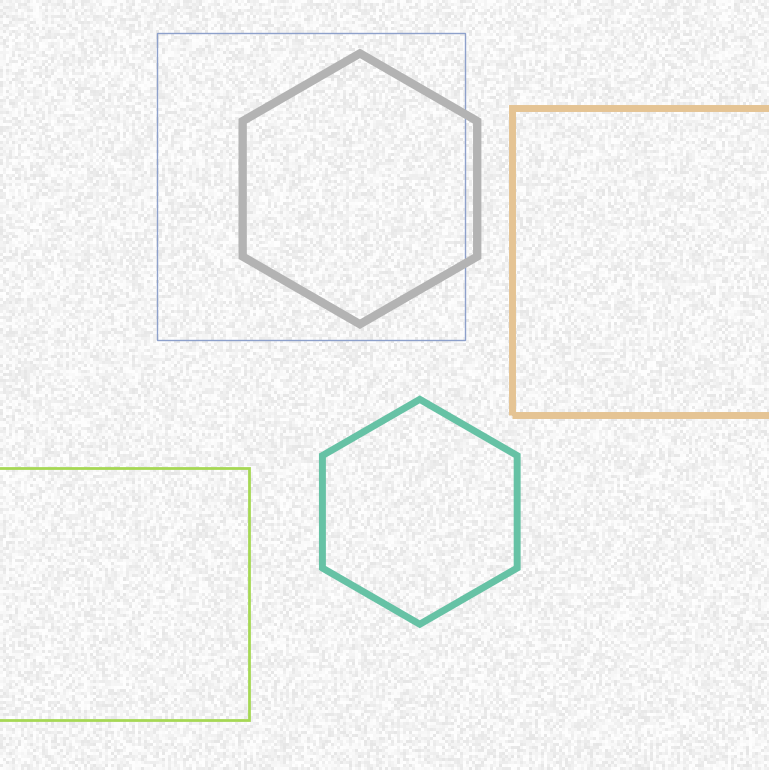[{"shape": "hexagon", "thickness": 2.5, "radius": 0.73, "center": [0.545, 0.335]}, {"shape": "square", "thickness": 0.5, "radius": 1.0, "center": [0.404, 0.758]}, {"shape": "square", "thickness": 1, "radius": 0.82, "center": [0.159, 0.229]}, {"shape": "square", "thickness": 2.5, "radius": 1.0, "center": [0.864, 0.66]}, {"shape": "hexagon", "thickness": 3, "radius": 0.88, "center": [0.467, 0.755]}]